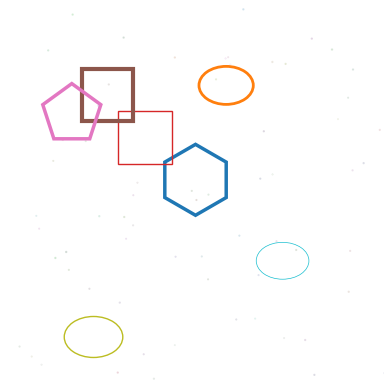[{"shape": "hexagon", "thickness": 2.5, "radius": 0.46, "center": [0.508, 0.533]}, {"shape": "oval", "thickness": 2, "radius": 0.35, "center": [0.587, 0.778]}, {"shape": "square", "thickness": 1, "radius": 0.35, "center": [0.377, 0.643]}, {"shape": "square", "thickness": 3, "radius": 0.34, "center": [0.279, 0.753]}, {"shape": "pentagon", "thickness": 2.5, "radius": 0.4, "center": [0.186, 0.704]}, {"shape": "oval", "thickness": 1, "radius": 0.38, "center": [0.243, 0.125]}, {"shape": "oval", "thickness": 0.5, "radius": 0.34, "center": [0.734, 0.323]}]